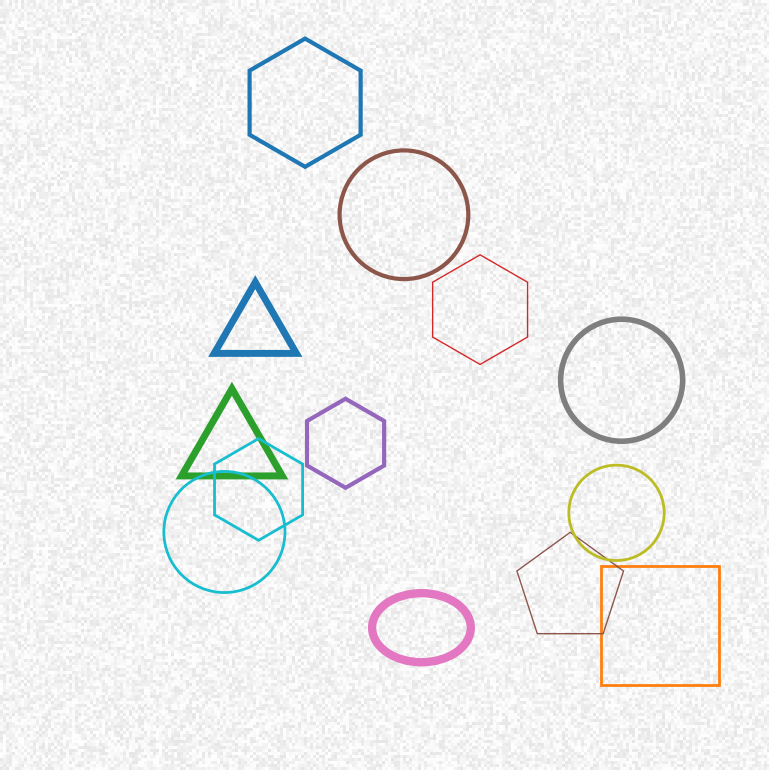[{"shape": "triangle", "thickness": 2.5, "radius": 0.31, "center": [0.332, 0.572]}, {"shape": "hexagon", "thickness": 1.5, "radius": 0.42, "center": [0.396, 0.867]}, {"shape": "square", "thickness": 1, "radius": 0.39, "center": [0.857, 0.188]}, {"shape": "triangle", "thickness": 2.5, "radius": 0.38, "center": [0.301, 0.42]}, {"shape": "hexagon", "thickness": 0.5, "radius": 0.36, "center": [0.624, 0.598]}, {"shape": "hexagon", "thickness": 1.5, "radius": 0.29, "center": [0.449, 0.424]}, {"shape": "pentagon", "thickness": 0.5, "radius": 0.36, "center": [0.741, 0.236]}, {"shape": "circle", "thickness": 1.5, "radius": 0.42, "center": [0.525, 0.721]}, {"shape": "oval", "thickness": 3, "radius": 0.32, "center": [0.547, 0.185]}, {"shape": "circle", "thickness": 2, "radius": 0.4, "center": [0.807, 0.506]}, {"shape": "circle", "thickness": 1, "radius": 0.31, "center": [0.801, 0.334]}, {"shape": "circle", "thickness": 1, "radius": 0.39, "center": [0.291, 0.309]}, {"shape": "hexagon", "thickness": 1, "radius": 0.33, "center": [0.336, 0.364]}]